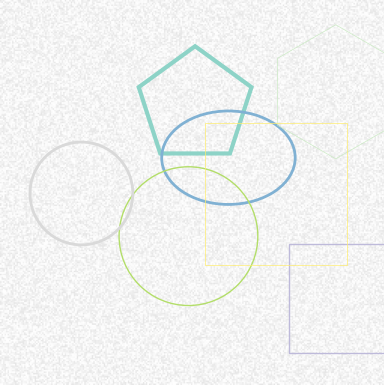[{"shape": "pentagon", "thickness": 3, "radius": 0.77, "center": [0.507, 0.726]}, {"shape": "square", "thickness": 1, "radius": 0.71, "center": [0.892, 0.225]}, {"shape": "oval", "thickness": 2, "radius": 0.87, "center": [0.593, 0.59]}, {"shape": "circle", "thickness": 1, "radius": 0.9, "center": [0.489, 0.387]}, {"shape": "circle", "thickness": 2, "radius": 0.67, "center": [0.211, 0.497]}, {"shape": "hexagon", "thickness": 0.5, "radius": 0.87, "center": [0.872, 0.762]}, {"shape": "square", "thickness": 0.5, "radius": 0.92, "center": [0.718, 0.496]}]